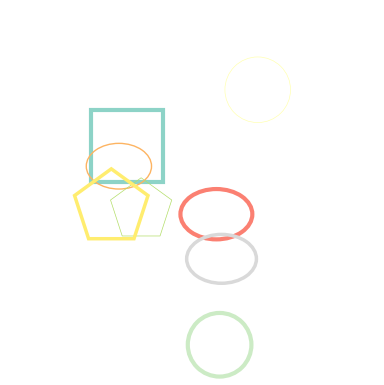[{"shape": "square", "thickness": 3, "radius": 0.47, "center": [0.33, 0.62]}, {"shape": "circle", "thickness": 0.5, "radius": 0.43, "center": [0.669, 0.767]}, {"shape": "oval", "thickness": 3, "radius": 0.47, "center": [0.562, 0.444]}, {"shape": "oval", "thickness": 1, "radius": 0.42, "center": [0.309, 0.568]}, {"shape": "pentagon", "thickness": 0.5, "radius": 0.42, "center": [0.367, 0.455]}, {"shape": "oval", "thickness": 2.5, "radius": 0.45, "center": [0.575, 0.328]}, {"shape": "circle", "thickness": 3, "radius": 0.41, "center": [0.57, 0.105]}, {"shape": "pentagon", "thickness": 2.5, "radius": 0.5, "center": [0.289, 0.461]}]